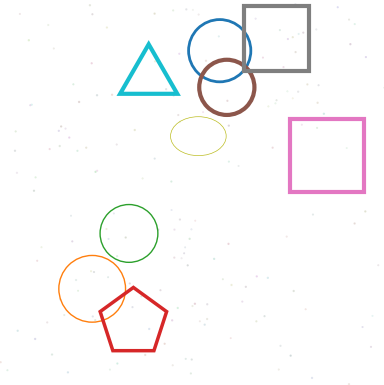[{"shape": "circle", "thickness": 2, "radius": 0.4, "center": [0.571, 0.868]}, {"shape": "circle", "thickness": 1, "radius": 0.43, "center": [0.239, 0.25]}, {"shape": "circle", "thickness": 1, "radius": 0.38, "center": [0.335, 0.394]}, {"shape": "pentagon", "thickness": 2.5, "radius": 0.45, "center": [0.346, 0.163]}, {"shape": "circle", "thickness": 3, "radius": 0.36, "center": [0.589, 0.773]}, {"shape": "square", "thickness": 3, "radius": 0.48, "center": [0.85, 0.596]}, {"shape": "square", "thickness": 3, "radius": 0.42, "center": [0.718, 0.9]}, {"shape": "oval", "thickness": 0.5, "radius": 0.36, "center": [0.515, 0.646]}, {"shape": "triangle", "thickness": 3, "radius": 0.43, "center": [0.386, 0.799]}]